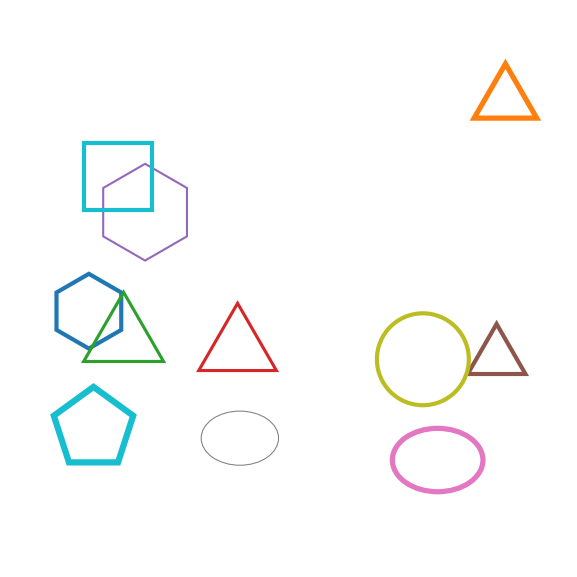[{"shape": "hexagon", "thickness": 2, "radius": 0.32, "center": [0.154, 0.46]}, {"shape": "triangle", "thickness": 2.5, "radius": 0.31, "center": [0.875, 0.826]}, {"shape": "triangle", "thickness": 1.5, "radius": 0.4, "center": [0.214, 0.413]}, {"shape": "triangle", "thickness": 1.5, "radius": 0.39, "center": [0.411, 0.396]}, {"shape": "hexagon", "thickness": 1, "radius": 0.42, "center": [0.251, 0.632]}, {"shape": "triangle", "thickness": 2, "radius": 0.29, "center": [0.86, 0.38]}, {"shape": "oval", "thickness": 2.5, "radius": 0.39, "center": [0.758, 0.203]}, {"shape": "oval", "thickness": 0.5, "radius": 0.33, "center": [0.415, 0.24]}, {"shape": "circle", "thickness": 2, "radius": 0.4, "center": [0.732, 0.377]}, {"shape": "square", "thickness": 2, "radius": 0.29, "center": [0.204, 0.694]}, {"shape": "pentagon", "thickness": 3, "radius": 0.36, "center": [0.162, 0.257]}]